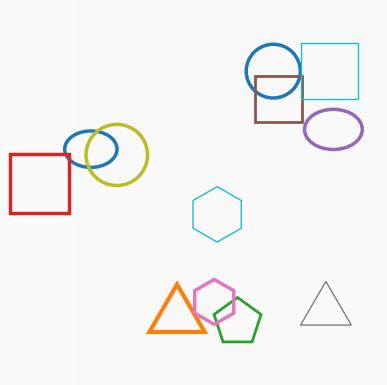[{"shape": "circle", "thickness": 2.5, "radius": 0.35, "center": [0.705, 0.815]}, {"shape": "oval", "thickness": 2.5, "radius": 0.34, "center": [0.234, 0.613]}, {"shape": "triangle", "thickness": 3, "radius": 0.41, "center": [0.457, 0.179]}, {"shape": "pentagon", "thickness": 2, "radius": 0.32, "center": [0.613, 0.164]}, {"shape": "square", "thickness": 2.5, "radius": 0.38, "center": [0.102, 0.524]}, {"shape": "oval", "thickness": 2.5, "radius": 0.37, "center": [0.86, 0.664]}, {"shape": "square", "thickness": 2, "radius": 0.3, "center": [0.719, 0.742]}, {"shape": "hexagon", "thickness": 2.5, "radius": 0.29, "center": [0.553, 0.216]}, {"shape": "triangle", "thickness": 1, "radius": 0.38, "center": [0.841, 0.193]}, {"shape": "circle", "thickness": 2.5, "radius": 0.4, "center": [0.301, 0.598]}, {"shape": "hexagon", "thickness": 1, "radius": 0.36, "center": [0.56, 0.443]}, {"shape": "square", "thickness": 1, "radius": 0.37, "center": [0.849, 0.816]}]